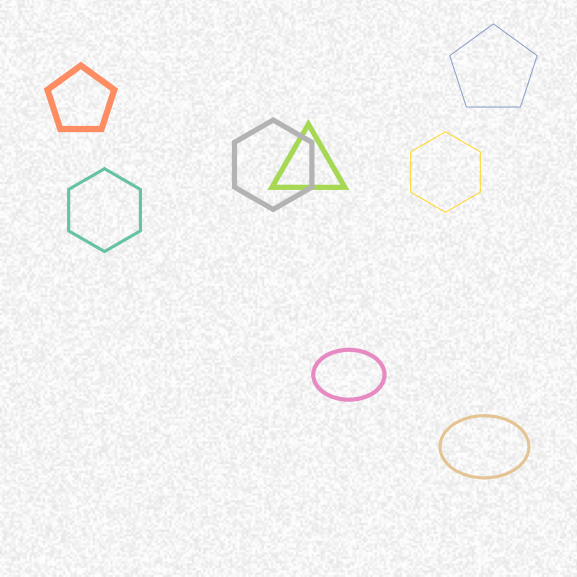[{"shape": "hexagon", "thickness": 1.5, "radius": 0.36, "center": [0.181, 0.635]}, {"shape": "pentagon", "thickness": 3, "radius": 0.3, "center": [0.14, 0.825]}, {"shape": "pentagon", "thickness": 0.5, "radius": 0.4, "center": [0.854, 0.878]}, {"shape": "oval", "thickness": 2, "radius": 0.31, "center": [0.604, 0.35]}, {"shape": "triangle", "thickness": 2.5, "radius": 0.36, "center": [0.534, 0.711]}, {"shape": "hexagon", "thickness": 0.5, "radius": 0.35, "center": [0.771, 0.701]}, {"shape": "oval", "thickness": 1.5, "radius": 0.38, "center": [0.839, 0.225]}, {"shape": "hexagon", "thickness": 2.5, "radius": 0.39, "center": [0.473, 0.714]}]